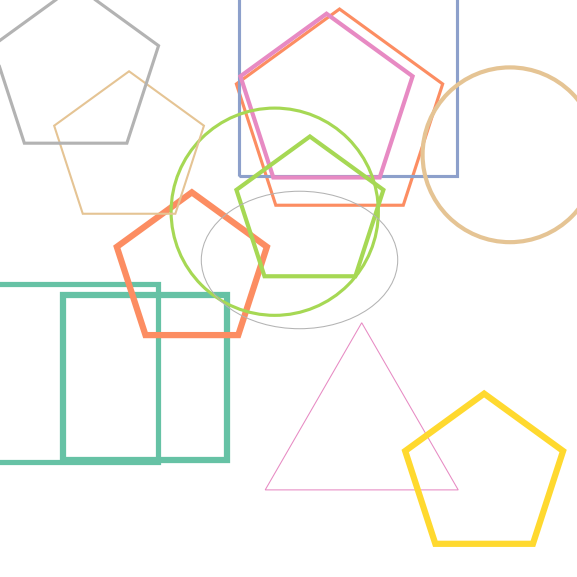[{"shape": "square", "thickness": 3, "radius": 0.71, "center": [0.251, 0.345]}, {"shape": "square", "thickness": 2.5, "radius": 0.77, "center": [0.119, 0.353]}, {"shape": "pentagon", "thickness": 3, "radius": 0.68, "center": [0.332, 0.529]}, {"shape": "pentagon", "thickness": 1.5, "radius": 0.94, "center": [0.588, 0.796]}, {"shape": "square", "thickness": 1.5, "radius": 0.95, "center": [0.602, 0.884]}, {"shape": "pentagon", "thickness": 2, "radius": 0.78, "center": [0.565, 0.819]}, {"shape": "triangle", "thickness": 0.5, "radius": 0.96, "center": [0.626, 0.247]}, {"shape": "circle", "thickness": 1.5, "radius": 0.9, "center": [0.476, 0.633]}, {"shape": "pentagon", "thickness": 2, "radius": 0.67, "center": [0.537, 0.629]}, {"shape": "pentagon", "thickness": 3, "radius": 0.72, "center": [0.838, 0.174]}, {"shape": "pentagon", "thickness": 1, "radius": 0.68, "center": [0.223, 0.739]}, {"shape": "circle", "thickness": 2, "radius": 0.76, "center": [0.883, 0.731]}, {"shape": "oval", "thickness": 0.5, "radius": 0.85, "center": [0.519, 0.549]}, {"shape": "pentagon", "thickness": 1.5, "radius": 0.75, "center": [0.131, 0.873]}]